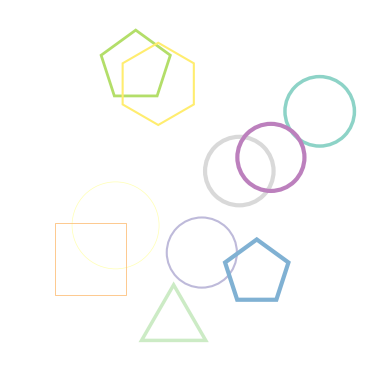[{"shape": "circle", "thickness": 2.5, "radius": 0.45, "center": [0.83, 0.711]}, {"shape": "circle", "thickness": 0.5, "radius": 0.57, "center": [0.3, 0.415]}, {"shape": "circle", "thickness": 1.5, "radius": 0.46, "center": [0.524, 0.344]}, {"shape": "pentagon", "thickness": 3, "radius": 0.43, "center": [0.667, 0.291]}, {"shape": "square", "thickness": 0.5, "radius": 0.47, "center": [0.235, 0.328]}, {"shape": "pentagon", "thickness": 2, "radius": 0.47, "center": [0.353, 0.827]}, {"shape": "circle", "thickness": 3, "radius": 0.44, "center": [0.622, 0.556]}, {"shape": "circle", "thickness": 3, "radius": 0.44, "center": [0.704, 0.591]}, {"shape": "triangle", "thickness": 2.5, "radius": 0.48, "center": [0.451, 0.164]}, {"shape": "hexagon", "thickness": 1.5, "radius": 0.53, "center": [0.411, 0.782]}]